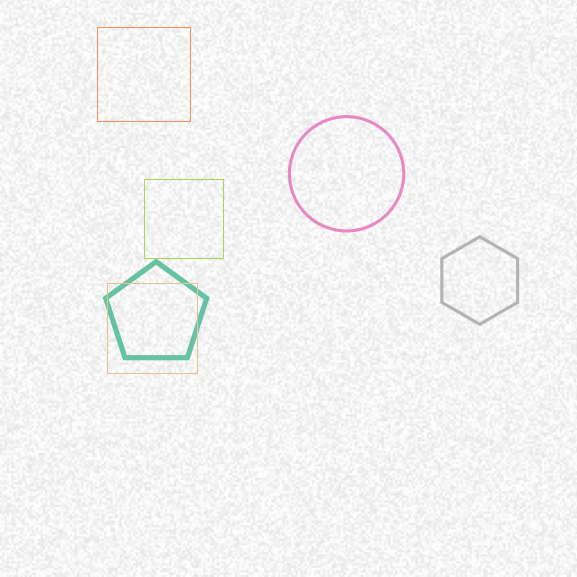[{"shape": "pentagon", "thickness": 2.5, "radius": 0.46, "center": [0.27, 0.454]}, {"shape": "square", "thickness": 0.5, "radius": 0.41, "center": [0.249, 0.871]}, {"shape": "circle", "thickness": 1.5, "radius": 0.49, "center": [0.6, 0.698]}, {"shape": "square", "thickness": 0.5, "radius": 0.34, "center": [0.318, 0.62]}, {"shape": "square", "thickness": 0.5, "radius": 0.39, "center": [0.263, 0.431]}, {"shape": "hexagon", "thickness": 1.5, "radius": 0.38, "center": [0.831, 0.513]}]